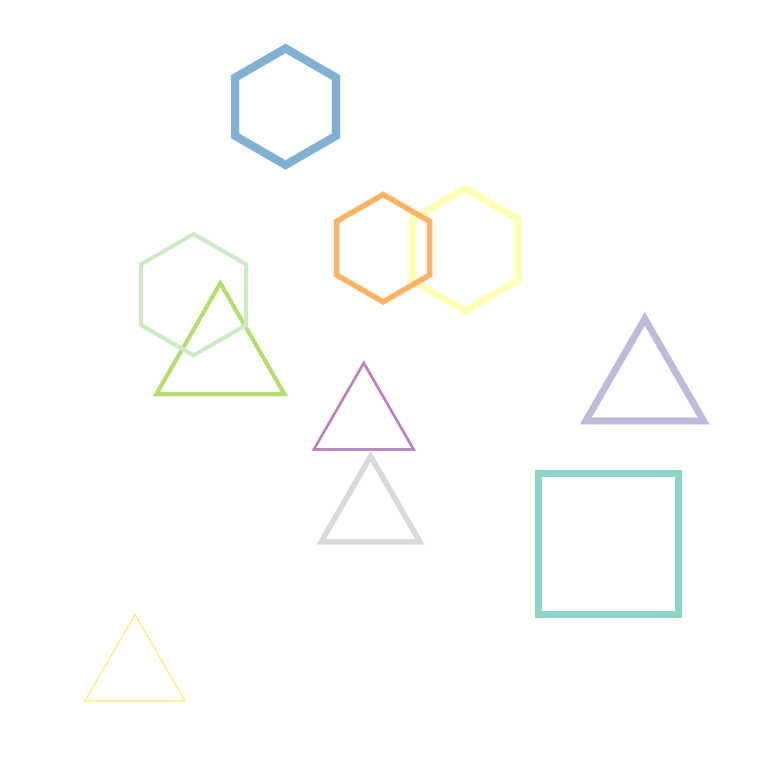[{"shape": "square", "thickness": 2.5, "radius": 0.46, "center": [0.79, 0.294]}, {"shape": "hexagon", "thickness": 2.5, "radius": 0.4, "center": [0.604, 0.676]}, {"shape": "triangle", "thickness": 2.5, "radius": 0.44, "center": [0.837, 0.498]}, {"shape": "hexagon", "thickness": 3, "radius": 0.38, "center": [0.371, 0.861]}, {"shape": "hexagon", "thickness": 2, "radius": 0.35, "center": [0.498, 0.678]}, {"shape": "triangle", "thickness": 1.5, "radius": 0.48, "center": [0.286, 0.536]}, {"shape": "triangle", "thickness": 2, "radius": 0.37, "center": [0.481, 0.333]}, {"shape": "triangle", "thickness": 1, "radius": 0.37, "center": [0.472, 0.454]}, {"shape": "hexagon", "thickness": 1.5, "radius": 0.39, "center": [0.251, 0.617]}, {"shape": "triangle", "thickness": 0.5, "radius": 0.37, "center": [0.175, 0.127]}]